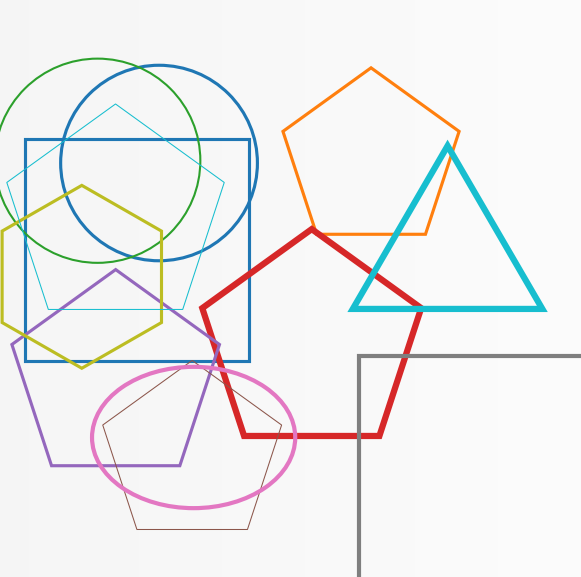[{"shape": "circle", "thickness": 1.5, "radius": 0.85, "center": [0.274, 0.717]}, {"shape": "square", "thickness": 1.5, "radius": 0.96, "center": [0.236, 0.566]}, {"shape": "pentagon", "thickness": 1.5, "radius": 0.8, "center": [0.638, 0.722]}, {"shape": "circle", "thickness": 1, "radius": 0.88, "center": [0.168, 0.721]}, {"shape": "pentagon", "thickness": 3, "radius": 0.99, "center": [0.536, 0.404]}, {"shape": "pentagon", "thickness": 1.5, "radius": 0.94, "center": [0.199, 0.345]}, {"shape": "pentagon", "thickness": 0.5, "radius": 0.81, "center": [0.331, 0.213]}, {"shape": "oval", "thickness": 2, "radius": 0.87, "center": [0.333, 0.242]}, {"shape": "square", "thickness": 2, "radius": 0.97, "center": [0.811, 0.188]}, {"shape": "hexagon", "thickness": 1.5, "radius": 0.79, "center": [0.141, 0.52]}, {"shape": "triangle", "thickness": 3, "radius": 0.94, "center": [0.77, 0.558]}, {"shape": "pentagon", "thickness": 0.5, "radius": 0.98, "center": [0.199, 0.622]}]